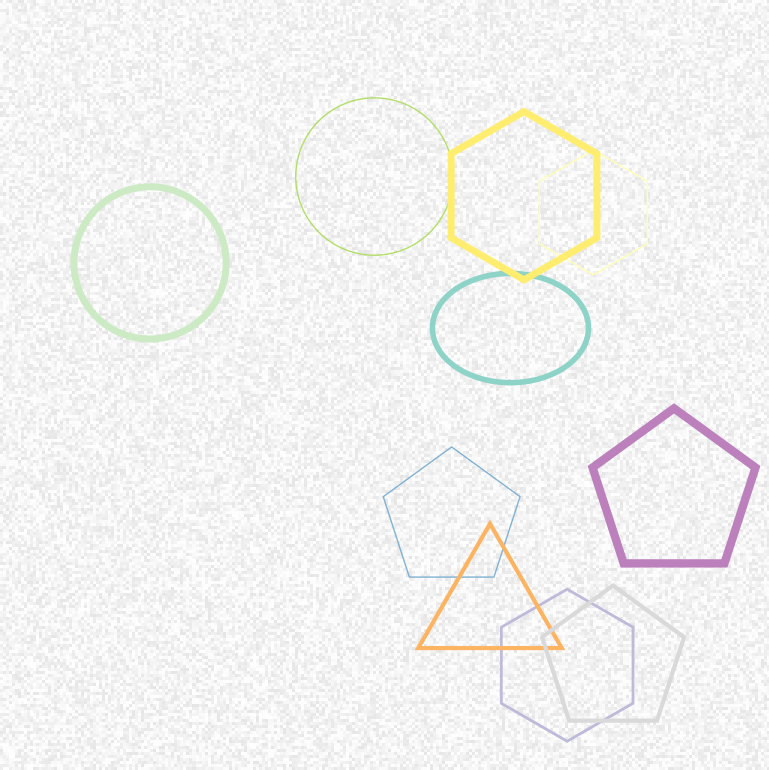[{"shape": "oval", "thickness": 2, "radius": 0.51, "center": [0.663, 0.574]}, {"shape": "hexagon", "thickness": 0.5, "radius": 0.41, "center": [0.771, 0.724]}, {"shape": "hexagon", "thickness": 1, "radius": 0.49, "center": [0.737, 0.136]}, {"shape": "pentagon", "thickness": 0.5, "radius": 0.47, "center": [0.587, 0.326]}, {"shape": "triangle", "thickness": 1.5, "radius": 0.54, "center": [0.636, 0.212]}, {"shape": "circle", "thickness": 0.5, "radius": 0.51, "center": [0.486, 0.771]}, {"shape": "pentagon", "thickness": 1.5, "radius": 0.48, "center": [0.796, 0.143]}, {"shape": "pentagon", "thickness": 3, "radius": 0.56, "center": [0.875, 0.358]}, {"shape": "circle", "thickness": 2.5, "radius": 0.49, "center": [0.195, 0.659]}, {"shape": "hexagon", "thickness": 2.5, "radius": 0.55, "center": [0.681, 0.746]}]